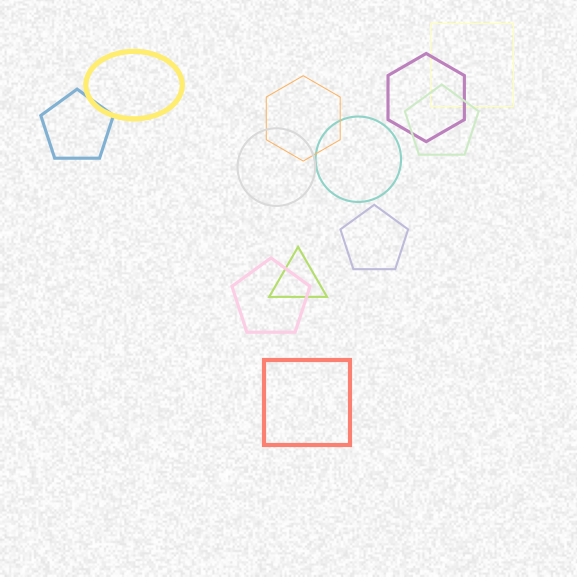[{"shape": "circle", "thickness": 1, "radius": 0.37, "center": [0.62, 0.723]}, {"shape": "square", "thickness": 0.5, "radius": 0.36, "center": [0.816, 0.887]}, {"shape": "pentagon", "thickness": 1, "radius": 0.31, "center": [0.648, 0.583]}, {"shape": "square", "thickness": 2, "radius": 0.37, "center": [0.532, 0.302]}, {"shape": "pentagon", "thickness": 1.5, "radius": 0.33, "center": [0.134, 0.779]}, {"shape": "hexagon", "thickness": 0.5, "radius": 0.37, "center": [0.525, 0.794]}, {"shape": "triangle", "thickness": 1, "radius": 0.29, "center": [0.516, 0.514]}, {"shape": "pentagon", "thickness": 1.5, "radius": 0.36, "center": [0.469, 0.481]}, {"shape": "circle", "thickness": 1, "radius": 0.34, "center": [0.479, 0.71]}, {"shape": "hexagon", "thickness": 1.5, "radius": 0.38, "center": [0.738, 0.83]}, {"shape": "pentagon", "thickness": 1, "radius": 0.34, "center": [0.765, 0.786]}, {"shape": "oval", "thickness": 2.5, "radius": 0.42, "center": [0.232, 0.852]}]